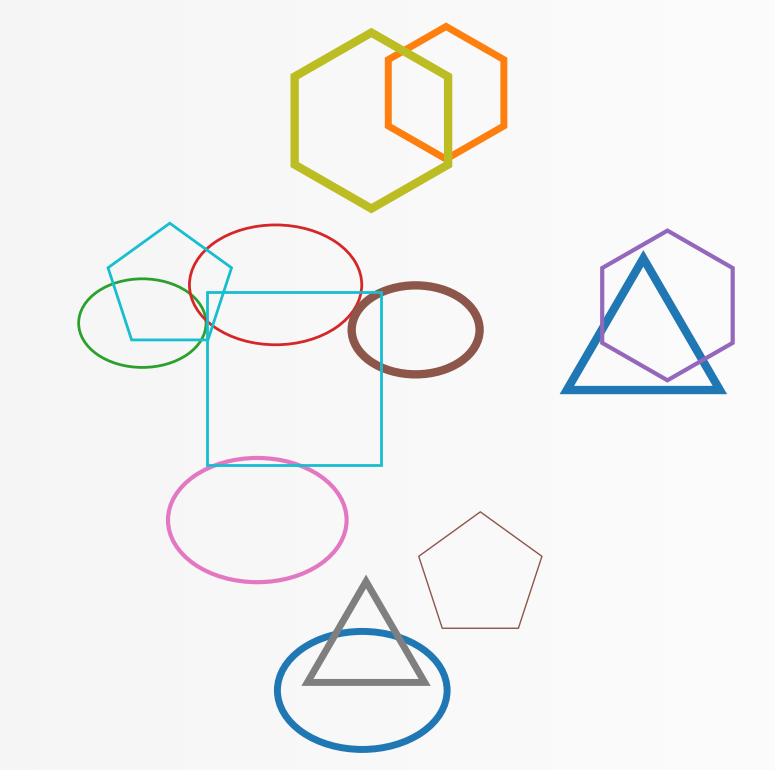[{"shape": "triangle", "thickness": 3, "radius": 0.57, "center": [0.83, 0.55]}, {"shape": "oval", "thickness": 2.5, "radius": 0.55, "center": [0.467, 0.103]}, {"shape": "hexagon", "thickness": 2.5, "radius": 0.43, "center": [0.576, 0.879]}, {"shape": "oval", "thickness": 1, "radius": 0.41, "center": [0.184, 0.58]}, {"shape": "oval", "thickness": 1, "radius": 0.56, "center": [0.356, 0.63]}, {"shape": "hexagon", "thickness": 1.5, "radius": 0.49, "center": [0.861, 0.603]}, {"shape": "oval", "thickness": 3, "radius": 0.41, "center": [0.536, 0.572]}, {"shape": "pentagon", "thickness": 0.5, "radius": 0.42, "center": [0.62, 0.252]}, {"shape": "oval", "thickness": 1.5, "radius": 0.58, "center": [0.332, 0.325]}, {"shape": "triangle", "thickness": 2.5, "radius": 0.44, "center": [0.472, 0.157]}, {"shape": "hexagon", "thickness": 3, "radius": 0.57, "center": [0.479, 0.843]}, {"shape": "square", "thickness": 1, "radius": 0.56, "center": [0.38, 0.508]}, {"shape": "pentagon", "thickness": 1, "radius": 0.42, "center": [0.219, 0.626]}]